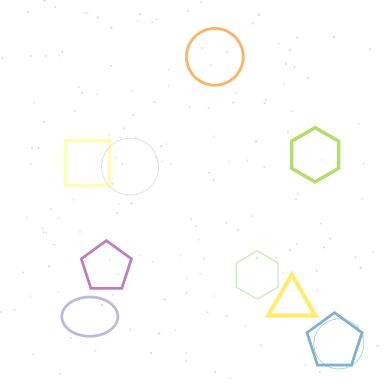[{"shape": "circle", "thickness": 0.5, "radius": 0.32, "center": [0.88, 0.107]}, {"shape": "square", "thickness": 2.5, "radius": 0.29, "center": [0.226, 0.578]}, {"shape": "oval", "thickness": 2, "radius": 0.36, "center": [0.233, 0.178]}, {"shape": "pentagon", "thickness": 2, "radius": 0.38, "center": [0.869, 0.113]}, {"shape": "circle", "thickness": 2, "radius": 0.37, "center": [0.558, 0.852]}, {"shape": "hexagon", "thickness": 2.5, "radius": 0.35, "center": [0.819, 0.598]}, {"shape": "circle", "thickness": 0.5, "radius": 0.37, "center": [0.338, 0.567]}, {"shape": "pentagon", "thickness": 2, "radius": 0.34, "center": [0.276, 0.307]}, {"shape": "hexagon", "thickness": 1, "radius": 0.31, "center": [0.668, 0.286]}, {"shape": "triangle", "thickness": 3, "radius": 0.35, "center": [0.758, 0.216]}]